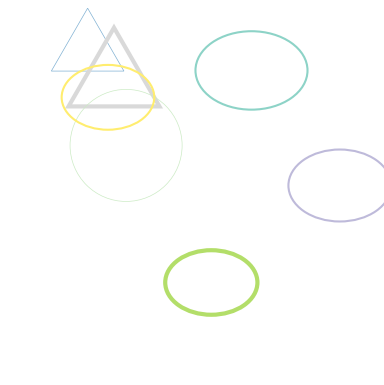[{"shape": "oval", "thickness": 1.5, "radius": 0.73, "center": [0.653, 0.817]}, {"shape": "oval", "thickness": 1.5, "radius": 0.67, "center": [0.883, 0.518]}, {"shape": "triangle", "thickness": 0.5, "radius": 0.54, "center": [0.228, 0.87]}, {"shape": "oval", "thickness": 3, "radius": 0.6, "center": [0.549, 0.266]}, {"shape": "triangle", "thickness": 3, "radius": 0.68, "center": [0.296, 0.792]}, {"shape": "circle", "thickness": 0.5, "radius": 0.73, "center": [0.328, 0.622]}, {"shape": "oval", "thickness": 1.5, "radius": 0.6, "center": [0.28, 0.747]}]